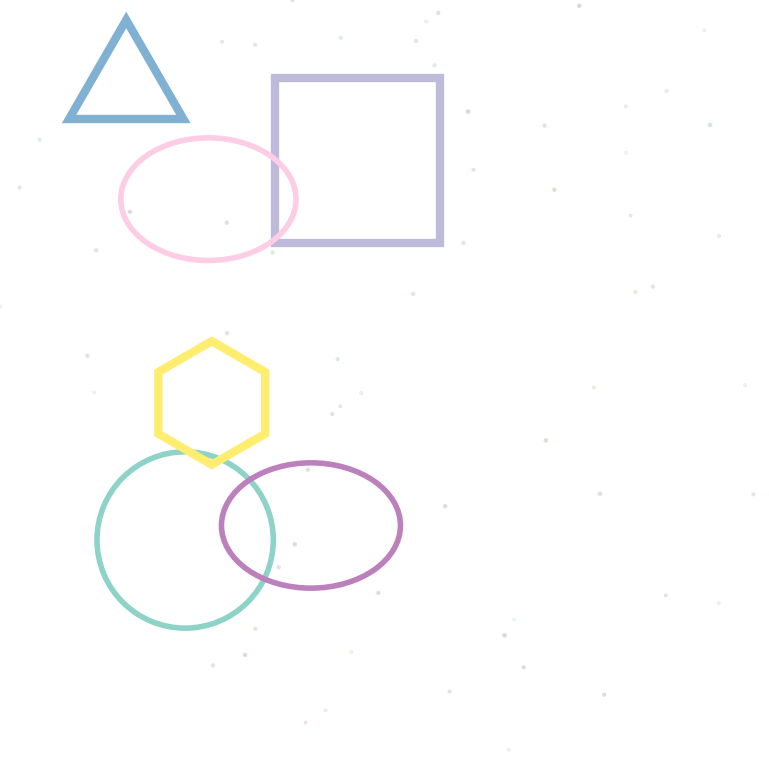[{"shape": "circle", "thickness": 2, "radius": 0.57, "center": [0.24, 0.299]}, {"shape": "square", "thickness": 3, "radius": 0.53, "center": [0.464, 0.792]}, {"shape": "triangle", "thickness": 3, "radius": 0.43, "center": [0.164, 0.888]}, {"shape": "oval", "thickness": 2, "radius": 0.57, "center": [0.271, 0.741]}, {"shape": "oval", "thickness": 2, "radius": 0.58, "center": [0.404, 0.318]}, {"shape": "hexagon", "thickness": 3, "radius": 0.4, "center": [0.275, 0.477]}]